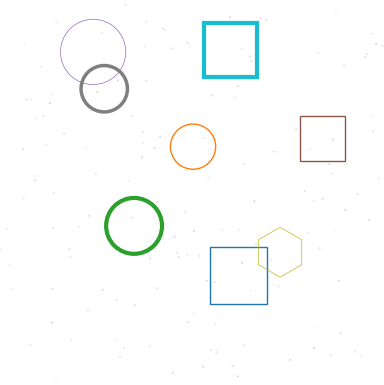[{"shape": "square", "thickness": 1, "radius": 0.38, "center": [0.62, 0.285]}, {"shape": "circle", "thickness": 1, "radius": 0.29, "center": [0.501, 0.619]}, {"shape": "circle", "thickness": 3, "radius": 0.36, "center": [0.348, 0.413]}, {"shape": "circle", "thickness": 0.5, "radius": 0.42, "center": [0.242, 0.865]}, {"shape": "square", "thickness": 1, "radius": 0.29, "center": [0.838, 0.641]}, {"shape": "circle", "thickness": 2.5, "radius": 0.3, "center": [0.271, 0.77]}, {"shape": "hexagon", "thickness": 0.5, "radius": 0.32, "center": [0.728, 0.345]}, {"shape": "square", "thickness": 3, "radius": 0.35, "center": [0.599, 0.87]}]